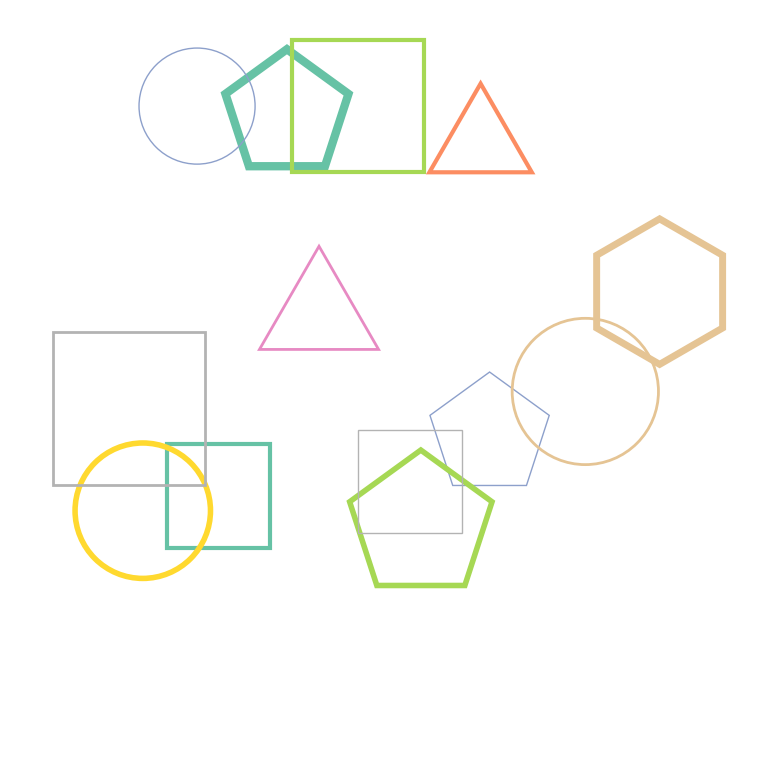[{"shape": "square", "thickness": 1.5, "radius": 0.34, "center": [0.284, 0.356]}, {"shape": "pentagon", "thickness": 3, "radius": 0.42, "center": [0.373, 0.852]}, {"shape": "triangle", "thickness": 1.5, "radius": 0.38, "center": [0.624, 0.815]}, {"shape": "pentagon", "thickness": 0.5, "radius": 0.41, "center": [0.636, 0.435]}, {"shape": "circle", "thickness": 0.5, "radius": 0.38, "center": [0.256, 0.862]}, {"shape": "triangle", "thickness": 1, "radius": 0.45, "center": [0.414, 0.591]}, {"shape": "pentagon", "thickness": 2, "radius": 0.49, "center": [0.547, 0.318]}, {"shape": "square", "thickness": 1.5, "radius": 0.43, "center": [0.465, 0.862]}, {"shape": "circle", "thickness": 2, "radius": 0.44, "center": [0.185, 0.337]}, {"shape": "circle", "thickness": 1, "radius": 0.47, "center": [0.76, 0.492]}, {"shape": "hexagon", "thickness": 2.5, "radius": 0.47, "center": [0.857, 0.621]}, {"shape": "square", "thickness": 1, "radius": 0.49, "center": [0.167, 0.47]}, {"shape": "square", "thickness": 0.5, "radius": 0.34, "center": [0.533, 0.375]}]